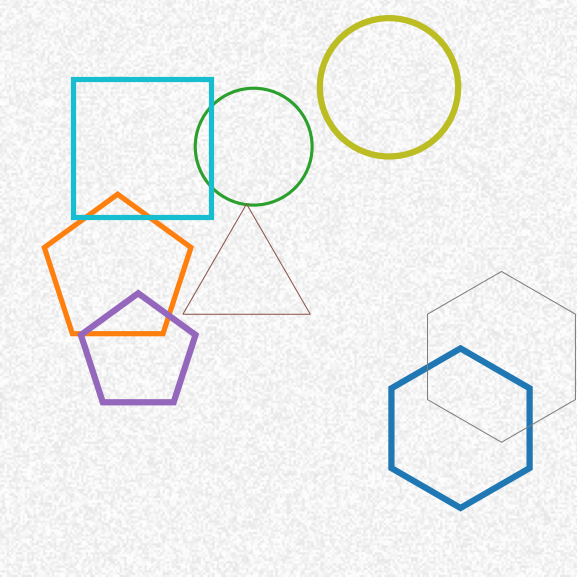[{"shape": "hexagon", "thickness": 3, "radius": 0.69, "center": [0.797, 0.258]}, {"shape": "pentagon", "thickness": 2.5, "radius": 0.67, "center": [0.204, 0.529]}, {"shape": "circle", "thickness": 1.5, "radius": 0.51, "center": [0.439, 0.745]}, {"shape": "pentagon", "thickness": 3, "radius": 0.52, "center": [0.239, 0.387]}, {"shape": "triangle", "thickness": 0.5, "radius": 0.64, "center": [0.427, 0.519]}, {"shape": "hexagon", "thickness": 0.5, "radius": 0.74, "center": [0.868, 0.381]}, {"shape": "circle", "thickness": 3, "radius": 0.6, "center": [0.674, 0.848]}, {"shape": "square", "thickness": 2.5, "radius": 0.6, "center": [0.246, 0.744]}]